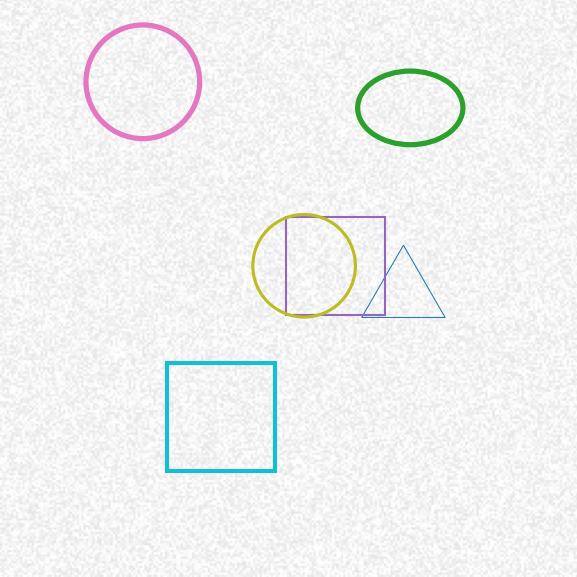[{"shape": "triangle", "thickness": 0.5, "radius": 0.42, "center": [0.699, 0.491]}, {"shape": "oval", "thickness": 2.5, "radius": 0.46, "center": [0.71, 0.812]}, {"shape": "square", "thickness": 1, "radius": 0.43, "center": [0.582, 0.539]}, {"shape": "circle", "thickness": 2.5, "radius": 0.49, "center": [0.247, 0.857]}, {"shape": "circle", "thickness": 1.5, "radius": 0.44, "center": [0.527, 0.539]}, {"shape": "square", "thickness": 2, "radius": 0.47, "center": [0.382, 0.277]}]